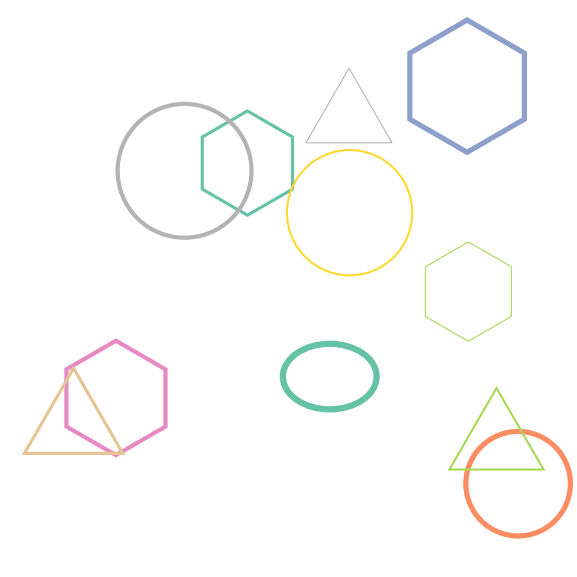[{"shape": "hexagon", "thickness": 1.5, "radius": 0.45, "center": [0.428, 0.717]}, {"shape": "oval", "thickness": 3, "radius": 0.41, "center": [0.571, 0.347]}, {"shape": "circle", "thickness": 2.5, "radius": 0.45, "center": [0.897, 0.162]}, {"shape": "hexagon", "thickness": 2.5, "radius": 0.57, "center": [0.809, 0.85]}, {"shape": "hexagon", "thickness": 2, "radius": 0.5, "center": [0.201, 0.31]}, {"shape": "hexagon", "thickness": 0.5, "radius": 0.43, "center": [0.811, 0.494]}, {"shape": "triangle", "thickness": 1, "radius": 0.47, "center": [0.86, 0.233]}, {"shape": "circle", "thickness": 1, "radius": 0.54, "center": [0.605, 0.631]}, {"shape": "triangle", "thickness": 1.5, "radius": 0.49, "center": [0.127, 0.263]}, {"shape": "triangle", "thickness": 0.5, "radius": 0.43, "center": [0.604, 0.795]}, {"shape": "circle", "thickness": 2, "radius": 0.58, "center": [0.32, 0.703]}]